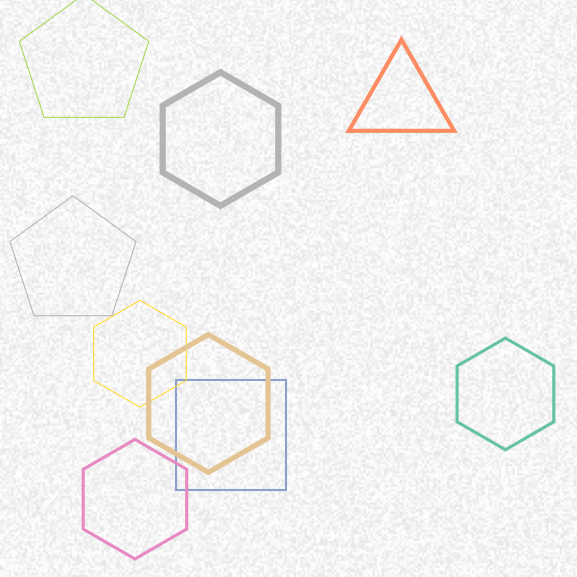[{"shape": "hexagon", "thickness": 1.5, "radius": 0.48, "center": [0.875, 0.317]}, {"shape": "triangle", "thickness": 2, "radius": 0.53, "center": [0.695, 0.825]}, {"shape": "square", "thickness": 1, "radius": 0.48, "center": [0.4, 0.246]}, {"shape": "hexagon", "thickness": 1.5, "radius": 0.52, "center": [0.234, 0.135]}, {"shape": "pentagon", "thickness": 0.5, "radius": 0.59, "center": [0.146, 0.891]}, {"shape": "hexagon", "thickness": 0.5, "radius": 0.46, "center": [0.242, 0.387]}, {"shape": "hexagon", "thickness": 2.5, "radius": 0.6, "center": [0.361, 0.3]}, {"shape": "hexagon", "thickness": 3, "radius": 0.58, "center": [0.382, 0.758]}, {"shape": "pentagon", "thickness": 0.5, "radius": 0.57, "center": [0.126, 0.545]}]